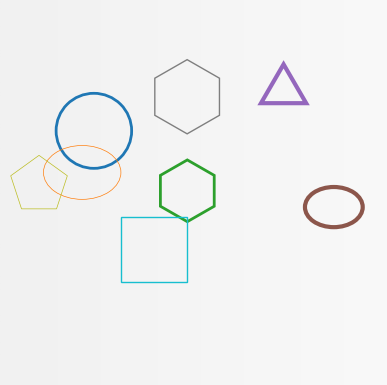[{"shape": "circle", "thickness": 2, "radius": 0.49, "center": [0.242, 0.66]}, {"shape": "oval", "thickness": 0.5, "radius": 0.5, "center": [0.212, 0.552]}, {"shape": "hexagon", "thickness": 2, "radius": 0.4, "center": [0.483, 0.504]}, {"shape": "triangle", "thickness": 3, "radius": 0.34, "center": [0.732, 0.766]}, {"shape": "oval", "thickness": 3, "radius": 0.37, "center": [0.861, 0.462]}, {"shape": "hexagon", "thickness": 1, "radius": 0.48, "center": [0.483, 0.749]}, {"shape": "pentagon", "thickness": 0.5, "radius": 0.38, "center": [0.101, 0.52]}, {"shape": "square", "thickness": 1, "radius": 0.42, "center": [0.398, 0.351]}]